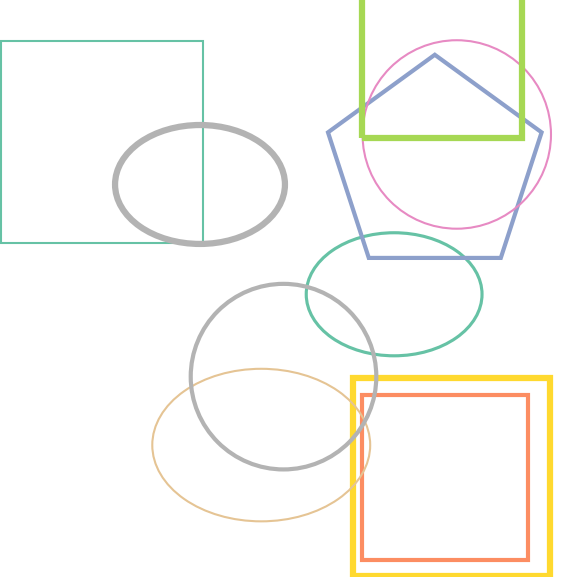[{"shape": "oval", "thickness": 1.5, "radius": 0.76, "center": [0.682, 0.49]}, {"shape": "square", "thickness": 1, "radius": 0.88, "center": [0.177, 0.753]}, {"shape": "square", "thickness": 2, "radius": 0.72, "center": [0.77, 0.172]}, {"shape": "pentagon", "thickness": 2, "radius": 0.97, "center": [0.753, 0.71]}, {"shape": "circle", "thickness": 1, "radius": 0.82, "center": [0.791, 0.766]}, {"shape": "square", "thickness": 3, "radius": 0.69, "center": [0.765, 0.899]}, {"shape": "square", "thickness": 3, "radius": 0.86, "center": [0.782, 0.174]}, {"shape": "oval", "thickness": 1, "radius": 0.94, "center": [0.452, 0.228]}, {"shape": "oval", "thickness": 3, "radius": 0.74, "center": [0.346, 0.68]}, {"shape": "circle", "thickness": 2, "radius": 0.8, "center": [0.491, 0.347]}]